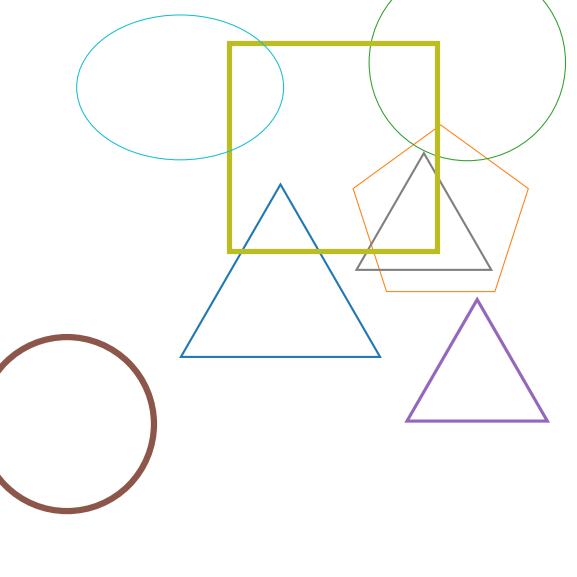[{"shape": "triangle", "thickness": 1, "radius": 1.0, "center": [0.486, 0.481]}, {"shape": "pentagon", "thickness": 0.5, "radius": 0.8, "center": [0.763, 0.623]}, {"shape": "circle", "thickness": 0.5, "radius": 0.85, "center": [0.809, 0.891]}, {"shape": "triangle", "thickness": 1.5, "radius": 0.7, "center": [0.826, 0.34]}, {"shape": "circle", "thickness": 3, "radius": 0.75, "center": [0.116, 0.265]}, {"shape": "triangle", "thickness": 1, "radius": 0.67, "center": [0.734, 0.599]}, {"shape": "square", "thickness": 2.5, "radius": 0.9, "center": [0.576, 0.744]}, {"shape": "oval", "thickness": 0.5, "radius": 0.9, "center": [0.312, 0.848]}]